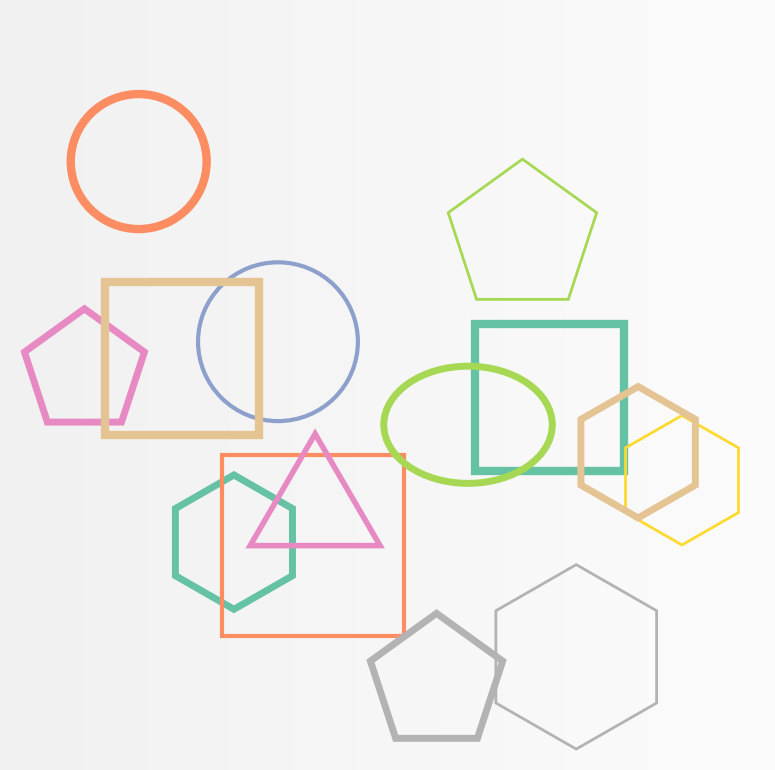[{"shape": "hexagon", "thickness": 2.5, "radius": 0.44, "center": [0.302, 0.296]}, {"shape": "square", "thickness": 3, "radius": 0.48, "center": [0.709, 0.484]}, {"shape": "circle", "thickness": 3, "radius": 0.44, "center": [0.179, 0.79]}, {"shape": "square", "thickness": 1.5, "radius": 0.59, "center": [0.404, 0.292]}, {"shape": "circle", "thickness": 1.5, "radius": 0.52, "center": [0.359, 0.556]}, {"shape": "triangle", "thickness": 2, "radius": 0.48, "center": [0.407, 0.34]}, {"shape": "pentagon", "thickness": 2.5, "radius": 0.41, "center": [0.109, 0.518]}, {"shape": "oval", "thickness": 2.5, "radius": 0.54, "center": [0.604, 0.448]}, {"shape": "pentagon", "thickness": 1, "radius": 0.5, "center": [0.674, 0.693]}, {"shape": "hexagon", "thickness": 1, "radius": 0.42, "center": [0.88, 0.376]}, {"shape": "square", "thickness": 3, "radius": 0.5, "center": [0.235, 0.534]}, {"shape": "hexagon", "thickness": 2.5, "radius": 0.43, "center": [0.823, 0.413]}, {"shape": "pentagon", "thickness": 2.5, "radius": 0.45, "center": [0.563, 0.114]}, {"shape": "hexagon", "thickness": 1, "radius": 0.6, "center": [0.744, 0.147]}]